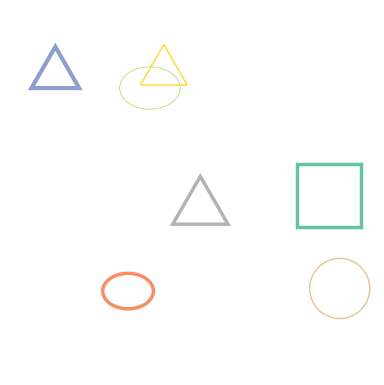[{"shape": "square", "thickness": 2.5, "radius": 0.41, "center": [0.855, 0.492]}, {"shape": "oval", "thickness": 2.5, "radius": 0.33, "center": [0.333, 0.244]}, {"shape": "triangle", "thickness": 3, "radius": 0.36, "center": [0.144, 0.807]}, {"shape": "oval", "thickness": 0.5, "radius": 0.39, "center": [0.389, 0.771]}, {"shape": "triangle", "thickness": 1, "radius": 0.35, "center": [0.426, 0.814]}, {"shape": "circle", "thickness": 1, "radius": 0.39, "center": [0.882, 0.251]}, {"shape": "triangle", "thickness": 2.5, "radius": 0.41, "center": [0.52, 0.459]}]